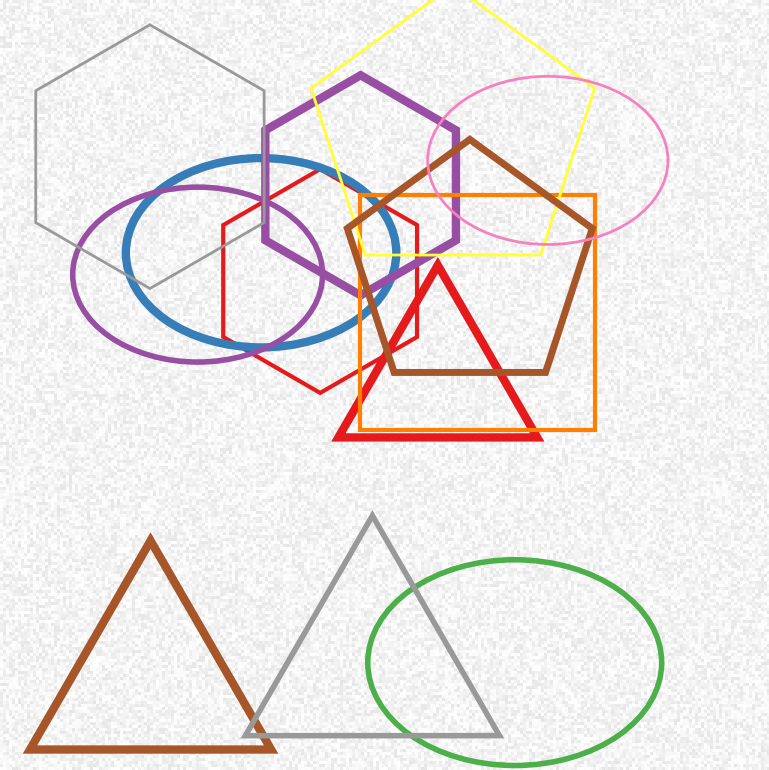[{"shape": "hexagon", "thickness": 1.5, "radius": 0.73, "center": [0.416, 0.635]}, {"shape": "triangle", "thickness": 3, "radius": 0.75, "center": [0.569, 0.506]}, {"shape": "oval", "thickness": 3, "radius": 0.88, "center": [0.339, 0.672]}, {"shape": "oval", "thickness": 2, "radius": 0.95, "center": [0.668, 0.139]}, {"shape": "hexagon", "thickness": 3, "radius": 0.71, "center": [0.468, 0.759]}, {"shape": "oval", "thickness": 2, "radius": 0.81, "center": [0.257, 0.643]}, {"shape": "square", "thickness": 1.5, "radius": 0.76, "center": [0.62, 0.594]}, {"shape": "pentagon", "thickness": 1, "radius": 0.97, "center": [0.588, 0.825]}, {"shape": "pentagon", "thickness": 2.5, "radius": 0.84, "center": [0.61, 0.652]}, {"shape": "triangle", "thickness": 3, "radius": 0.9, "center": [0.196, 0.117]}, {"shape": "oval", "thickness": 1, "radius": 0.78, "center": [0.711, 0.792]}, {"shape": "hexagon", "thickness": 1, "radius": 0.86, "center": [0.195, 0.797]}, {"shape": "triangle", "thickness": 2, "radius": 0.95, "center": [0.484, 0.14]}]